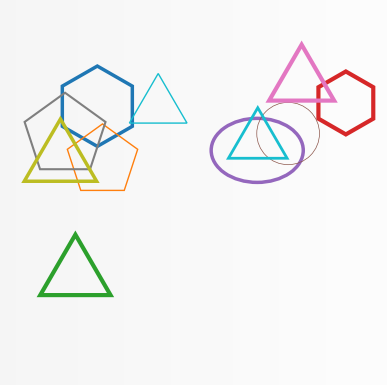[{"shape": "hexagon", "thickness": 2.5, "radius": 0.52, "center": [0.251, 0.724]}, {"shape": "pentagon", "thickness": 1, "radius": 0.48, "center": [0.265, 0.583]}, {"shape": "triangle", "thickness": 3, "radius": 0.52, "center": [0.195, 0.286]}, {"shape": "hexagon", "thickness": 3, "radius": 0.41, "center": [0.893, 0.733]}, {"shape": "oval", "thickness": 2.5, "radius": 0.59, "center": [0.664, 0.609]}, {"shape": "circle", "thickness": 0.5, "radius": 0.4, "center": [0.744, 0.653]}, {"shape": "triangle", "thickness": 3, "radius": 0.48, "center": [0.778, 0.787]}, {"shape": "pentagon", "thickness": 1.5, "radius": 0.55, "center": [0.168, 0.649]}, {"shape": "triangle", "thickness": 2.5, "radius": 0.54, "center": [0.156, 0.583]}, {"shape": "triangle", "thickness": 1, "radius": 0.43, "center": [0.408, 0.723]}, {"shape": "triangle", "thickness": 2, "radius": 0.44, "center": [0.665, 0.633]}]